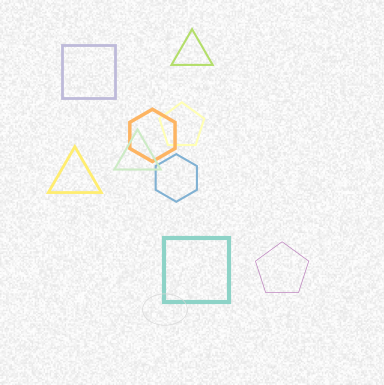[{"shape": "square", "thickness": 3, "radius": 0.42, "center": [0.51, 0.299]}, {"shape": "pentagon", "thickness": 1.5, "radius": 0.31, "center": [0.472, 0.673]}, {"shape": "square", "thickness": 2, "radius": 0.34, "center": [0.231, 0.814]}, {"shape": "hexagon", "thickness": 1.5, "radius": 0.31, "center": [0.458, 0.538]}, {"shape": "hexagon", "thickness": 2.5, "radius": 0.34, "center": [0.396, 0.648]}, {"shape": "triangle", "thickness": 1.5, "radius": 0.31, "center": [0.499, 0.862]}, {"shape": "oval", "thickness": 0.5, "radius": 0.29, "center": [0.428, 0.196]}, {"shape": "pentagon", "thickness": 0.5, "radius": 0.36, "center": [0.733, 0.299]}, {"shape": "triangle", "thickness": 1.5, "radius": 0.35, "center": [0.357, 0.594]}, {"shape": "triangle", "thickness": 2, "radius": 0.4, "center": [0.194, 0.54]}]